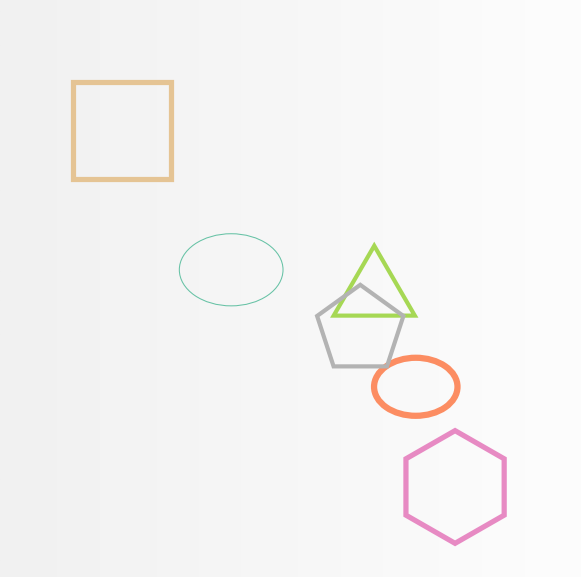[{"shape": "oval", "thickness": 0.5, "radius": 0.45, "center": [0.398, 0.532]}, {"shape": "oval", "thickness": 3, "radius": 0.36, "center": [0.715, 0.329]}, {"shape": "hexagon", "thickness": 2.5, "radius": 0.49, "center": [0.783, 0.156]}, {"shape": "triangle", "thickness": 2, "radius": 0.4, "center": [0.644, 0.493]}, {"shape": "square", "thickness": 2.5, "radius": 0.42, "center": [0.21, 0.773]}, {"shape": "pentagon", "thickness": 2, "radius": 0.39, "center": [0.62, 0.428]}]